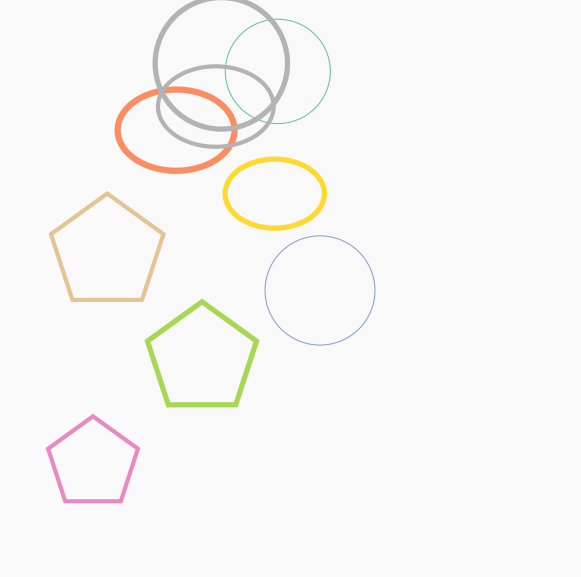[{"shape": "circle", "thickness": 0.5, "radius": 0.45, "center": [0.478, 0.876]}, {"shape": "oval", "thickness": 3, "radius": 0.5, "center": [0.303, 0.774]}, {"shape": "circle", "thickness": 0.5, "radius": 0.47, "center": [0.551, 0.496]}, {"shape": "pentagon", "thickness": 2, "radius": 0.41, "center": [0.16, 0.197]}, {"shape": "pentagon", "thickness": 2.5, "radius": 0.49, "center": [0.348, 0.378]}, {"shape": "oval", "thickness": 2.5, "radius": 0.43, "center": [0.473, 0.664]}, {"shape": "pentagon", "thickness": 2, "radius": 0.51, "center": [0.184, 0.562]}, {"shape": "oval", "thickness": 2, "radius": 0.5, "center": [0.371, 0.815]}, {"shape": "circle", "thickness": 2.5, "radius": 0.57, "center": [0.381, 0.889]}]